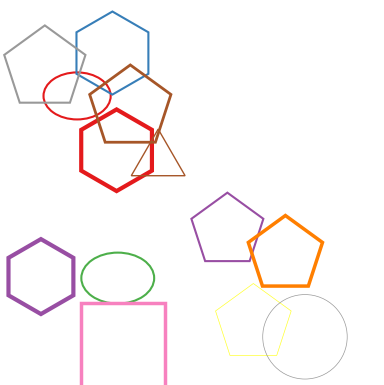[{"shape": "hexagon", "thickness": 3, "radius": 0.53, "center": [0.303, 0.61]}, {"shape": "oval", "thickness": 1.5, "radius": 0.44, "center": [0.2, 0.751]}, {"shape": "hexagon", "thickness": 1.5, "radius": 0.54, "center": [0.292, 0.862]}, {"shape": "oval", "thickness": 1.5, "radius": 0.47, "center": [0.306, 0.278]}, {"shape": "hexagon", "thickness": 3, "radius": 0.49, "center": [0.106, 0.282]}, {"shape": "pentagon", "thickness": 1.5, "radius": 0.49, "center": [0.591, 0.401]}, {"shape": "pentagon", "thickness": 2.5, "radius": 0.51, "center": [0.741, 0.339]}, {"shape": "pentagon", "thickness": 0.5, "radius": 0.52, "center": [0.658, 0.16]}, {"shape": "triangle", "thickness": 1, "radius": 0.4, "center": [0.411, 0.584]}, {"shape": "pentagon", "thickness": 2, "radius": 0.55, "center": [0.338, 0.72]}, {"shape": "square", "thickness": 2.5, "radius": 0.55, "center": [0.32, 0.103]}, {"shape": "circle", "thickness": 0.5, "radius": 0.55, "center": [0.792, 0.125]}, {"shape": "pentagon", "thickness": 1.5, "radius": 0.55, "center": [0.116, 0.823]}]